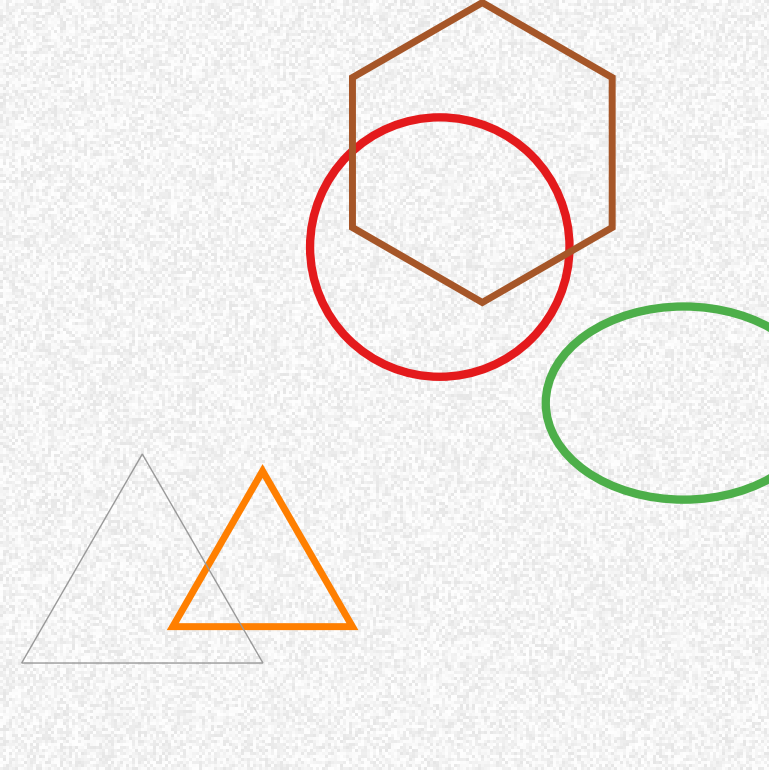[{"shape": "circle", "thickness": 3, "radius": 0.84, "center": [0.571, 0.679]}, {"shape": "oval", "thickness": 3, "radius": 0.9, "center": [0.888, 0.477]}, {"shape": "triangle", "thickness": 2.5, "radius": 0.67, "center": [0.341, 0.254]}, {"shape": "hexagon", "thickness": 2.5, "radius": 0.97, "center": [0.626, 0.802]}, {"shape": "triangle", "thickness": 0.5, "radius": 0.9, "center": [0.185, 0.229]}]